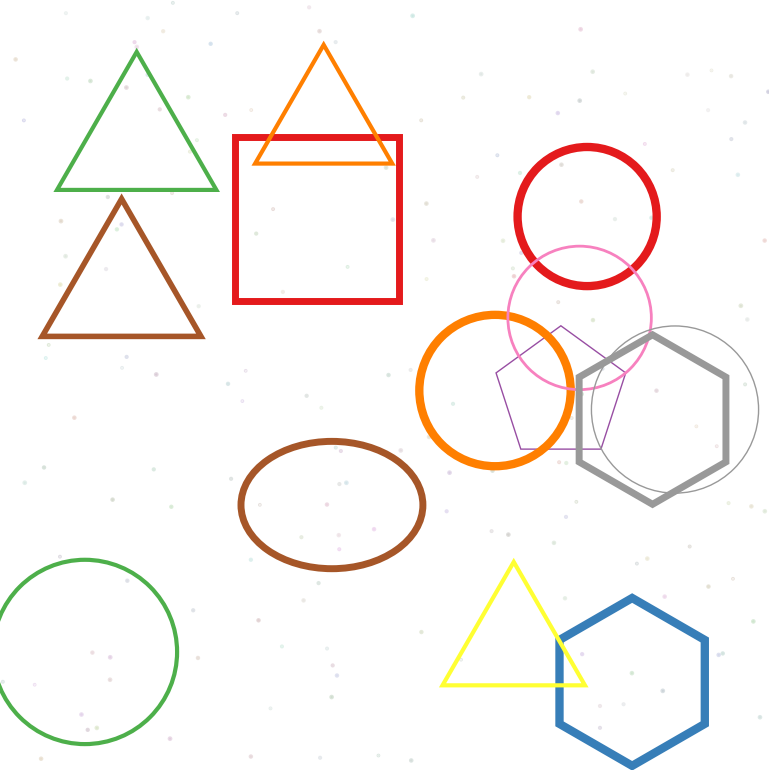[{"shape": "circle", "thickness": 3, "radius": 0.45, "center": [0.763, 0.719]}, {"shape": "square", "thickness": 2.5, "radius": 0.53, "center": [0.412, 0.716]}, {"shape": "hexagon", "thickness": 3, "radius": 0.54, "center": [0.821, 0.114]}, {"shape": "circle", "thickness": 1.5, "radius": 0.6, "center": [0.11, 0.153]}, {"shape": "triangle", "thickness": 1.5, "radius": 0.6, "center": [0.178, 0.813]}, {"shape": "pentagon", "thickness": 0.5, "radius": 0.44, "center": [0.728, 0.488]}, {"shape": "triangle", "thickness": 1.5, "radius": 0.51, "center": [0.42, 0.839]}, {"shape": "circle", "thickness": 3, "radius": 0.49, "center": [0.643, 0.493]}, {"shape": "triangle", "thickness": 1.5, "radius": 0.53, "center": [0.667, 0.163]}, {"shape": "oval", "thickness": 2.5, "radius": 0.59, "center": [0.431, 0.344]}, {"shape": "triangle", "thickness": 2, "radius": 0.59, "center": [0.158, 0.623]}, {"shape": "circle", "thickness": 1, "radius": 0.47, "center": [0.753, 0.587]}, {"shape": "hexagon", "thickness": 2.5, "radius": 0.55, "center": [0.847, 0.455]}, {"shape": "circle", "thickness": 0.5, "radius": 0.54, "center": [0.877, 0.468]}]